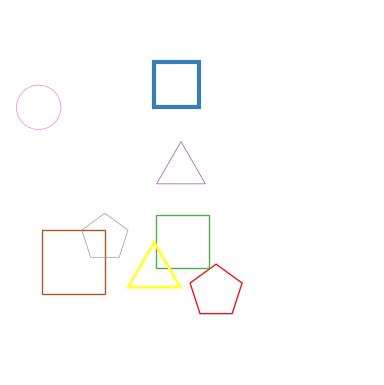[{"shape": "pentagon", "thickness": 1, "radius": 0.36, "center": [0.561, 0.243]}, {"shape": "square", "thickness": 3, "radius": 0.29, "center": [0.459, 0.781]}, {"shape": "square", "thickness": 1, "radius": 0.34, "center": [0.475, 0.374]}, {"shape": "triangle", "thickness": 0.5, "radius": 0.37, "center": [0.47, 0.559]}, {"shape": "triangle", "thickness": 2, "radius": 0.39, "center": [0.4, 0.293]}, {"shape": "square", "thickness": 1, "radius": 0.41, "center": [0.191, 0.32]}, {"shape": "circle", "thickness": 0.5, "radius": 0.29, "center": [0.1, 0.721]}, {"shape": "pentagon", "thickness": 0.5, "radius": 0.32, "center": [0.272, 0.383]}]